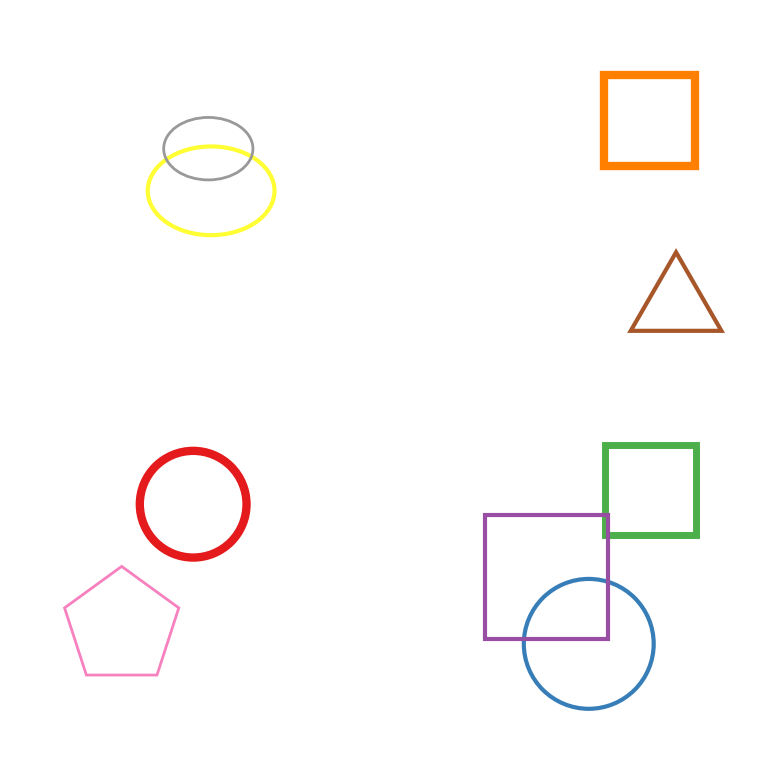[{"shape": "circle", "thickness": 3, "radius": 0.35, "center": [0.251, 0.345]}, {"shape": "circle", "thickness": 1.5, "radius": 0.42, "center": [0.765, 0.164]}, {"shape": "square", "thickness": 2.5, "radius": 0.29, "center": [0.845, 0.363]}, {"shape": "square", "thickness": 1.5, "radius": 0.4, "center": [0.71, 0.251]}, {"shape": "square", "thickness": 3, "radius": 0.3, "center": [0.843, 0.844]}, {"shape": "oval", "thickness": 1.5, "radius": 0.41, "center": [0.274, 0.752]}, {"shape": "triangle", "thickness": 1.5, "radius": 0.34, "center": [0.878, 0.604]}, {"shape": "pentagon", "thickness": 1, "radius": 0.39, "center": [0.158, 0.186]}, {"shape": "oval", "thickness": 1, "radius": 0.29, "center": [0.271, 0.807]}]